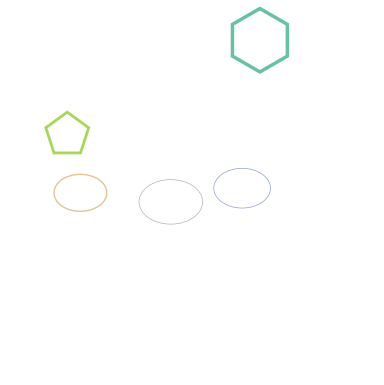[{"shape": "hexagon", "thickness": 2.5, "radius": 0.41, "center": [0.675, 0.895]}, {"shape": "oval", "thickness": 0.5, "radius": 0.37, "center": [0.629, 0.511]}, {"shape": "pentagon", "thickness": 2, "radius": 0.29, "center": [0.175, 0.65]}, {"shape": "oval", "thickness": 1, "radius": 0.34, "center": [0.209, 0.499]}, {"shape": "oval", "thickness": 0.5, "radius": 0.41, "center": [0.444, 0.476]}]